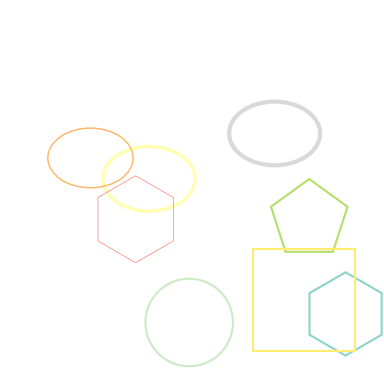[{"shape": "hexagon", "thickness": 1.5, "radius": 0.54, "center": [0.898, 0.185]}, {"shape": "oval", "thickness": 2.5, "radius": 0.6, "center": [0.387, 0.535]}, {"shape": "hexagon", "thickness": 0.5, "radius": 0.57, "center": [0.352, 0.431]}, {"shape": "oval", "thickness": 1, "radius": 0.55, "center": [0.235, 0.59]}, {"shape": "pentagon", "thickness": 1.5, "radius": 0.52, "center": [0.803, 0.431]}, {"shape": "oval", "thickness": 3, "radius": 0.59, "center": [0.713, 0.653]}, {"shape": "circle", "thickness": 1.5, "radius": 0.57, "center": [0.491, 0.162]}, {"shape": "square", "thickness": 1.5, "radius": 0.66, "center": [0.79, 0.221]}]